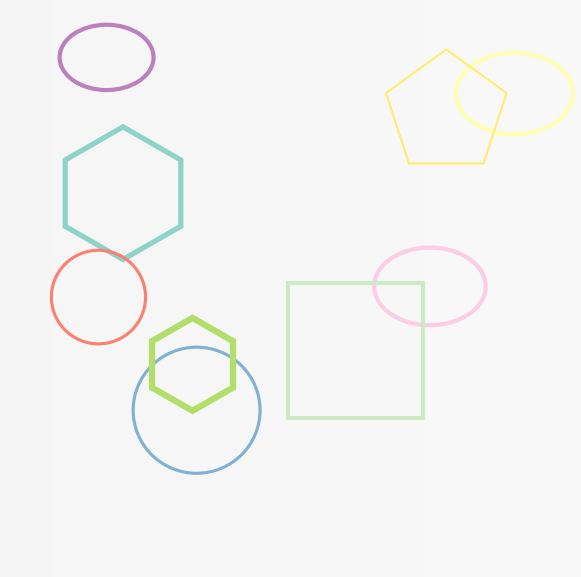[{"shape": "hexagon", "thickness": 2.5, "radius": 0.57, "center": [0.212, 0.665]}, {"shape": "oval", "thickness": 2, "radius": 0.5, "center": [0.885, 0.837]}, {"shape": "circle", "thickness": 1.5, "radius": 0.41, "center": [0.169, 0.485]}, {"shape": "circle", "thickness": 1.5, "radius": 0.55, "center": [0.338, 0.289]}, {"shape": "hexagon", "thickness": 3, "radius": 0.4, "center": [0.331, 0.368]}, {"shape": "oval", "thickness": 2, "radius": 0.48, "center": [0.74, 0.503]}, {"shape": "oval", "thickness": 2, "radius": 0.4, "center": [0.183, 0.9]}, {"shape": "square", "thickness": 2, "radius": 0.58, "center": [0.612, 0.392]}, {"shape": "pentagon", "thickness": 1, "radius": 0.55, "center": [0.768, 0.804]}]